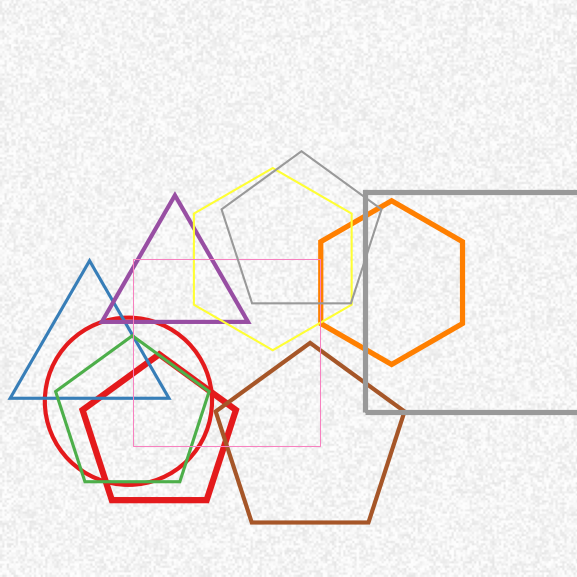[{"shape": "pentagon", "thickness": 3, "radius": 0.7, "center": [0.276, 0.246]}, {"shape": "circle", "thickness": 2, "radius": 0.72, "center": [0.222, 0.304]}, {"shape": "triangle", "thickness": 1.5, "radius": 0.79, "center": [0.155, 0.389]}, {"shape": "pentagon", "thickness": 1.5, "radius": 0.7, "center": [0.229, 0.278]}, {"shape": "triangle", "thickness": 2, "radius": 0.73, "center": [0.303, 0.515]}, {"shape": "hexagon", "thickness": 2.5, "radius": 0.71, "center": [0.678, 0.51]}, {"shape": "hexagon", "thickness": 1, "radius": 0.79, "center": [0.472, 0.55]}, {"shape": "pentagon", "thickness": 2, "radius": 0.86, "center": [0.537, 0.233]}, {"shape": "square", "thickness": 0.5, "radius": 0.81, "center": [0.392, 0.388]}, {"shape": "pentagon", "thickness": 1, "radius": 0.73, "center": [0.522, 0.592]}, {"shape": "square", "thickness": 2.5, "radius": 0.95, "center": [0.822, 0.477]}]